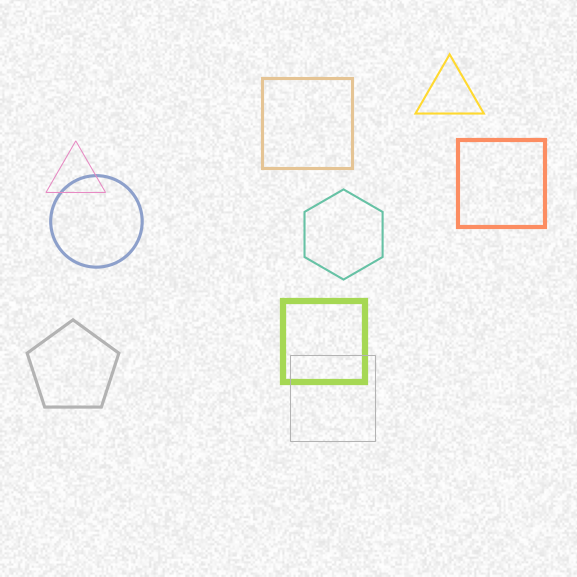[{"shape": "hexagon", "thickness": 1, "radius": 0.39, "center": [0.595, 0.593]}, {"shape": "square", "thickness": 2, "radius": 0.38, "center": [0.868, 0.682]}, {"shape": "circle", "thickness": 1.5, "radius": 0.4, "center": [0.167, 0.616]}, {"shape": "triangle", "thickness": 0.5, "radius": 0.3, "center": [0.131, 0.696]}, {"shape": "square", "thickness": 3, "radius": 0.35, "center": [0.561, 0.408]}, {"shape": "triangle", "thickness": 1, "radius": 0.34, "center": [0.779, 0.837]}, {"shape": "square", "thickness": 1.5, "radius": 0.39, "center": [0.532, 0.786]}, {"shape": "pentagon", "thickness": 1.5, "radius": 0.42, "center": [0.126, 0.362]}, {"shape": "square", "thickness": 0.5, "radius": 0.37, "center": [0.576, 0.31]}]